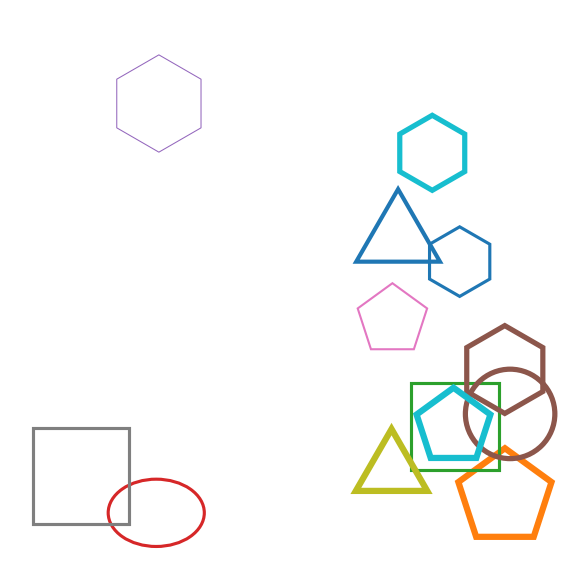[{"shape": "triangle", "thickness": 2, "radius": 0.42, "center": [0.689, 0.588]}, {"shape": "hexagon", "thickness": 1.5, "radius": 0.3, "center": [0.796, 0.546]}, {"shape": "pentagon", "thickness": 3, "radius": 0.42, "center": [0.874, 0.138]}, {"shape": "square", "thickness": 1.5, "radius": 0.38, "center": [0.788, 0.261]}, {"shape": "oval", "thickness": 1.5, "radius": 0.42, "center": [0.271, 0.111]}, {"shape": "hexagon", "thickness": 0.5, "radius": 0.42, "center": [0.275, 0.82]}, {"shape": "hexagon", "thickness": 2.5, "radius": 0.38, "center": [0.874, 0.359]}, {"shape": "circle", "thickness": 2.5, "radius": 0.39, "center": [0.883, 0.282]}, {"shape": "pentagon", "thickness": 1, "radius": 0.32, "center": [0.68, 0.446]}, {"shape": "square", "thickness": 1.5, "radius": 0.41, "center": [0.14, 0.175]}, {"shape": "triangle", "thickness": 3, "radius": 0.36, "center": [0.678, 0.185]}, {"shape": "pentagon", "thickness": 3, "radius": 0.34, "center": [0.785, 0.261]}, {"shape": "hexagon", "thickness": 2.5, "radius": 0.32, "center": [0.748, 0.735]}]